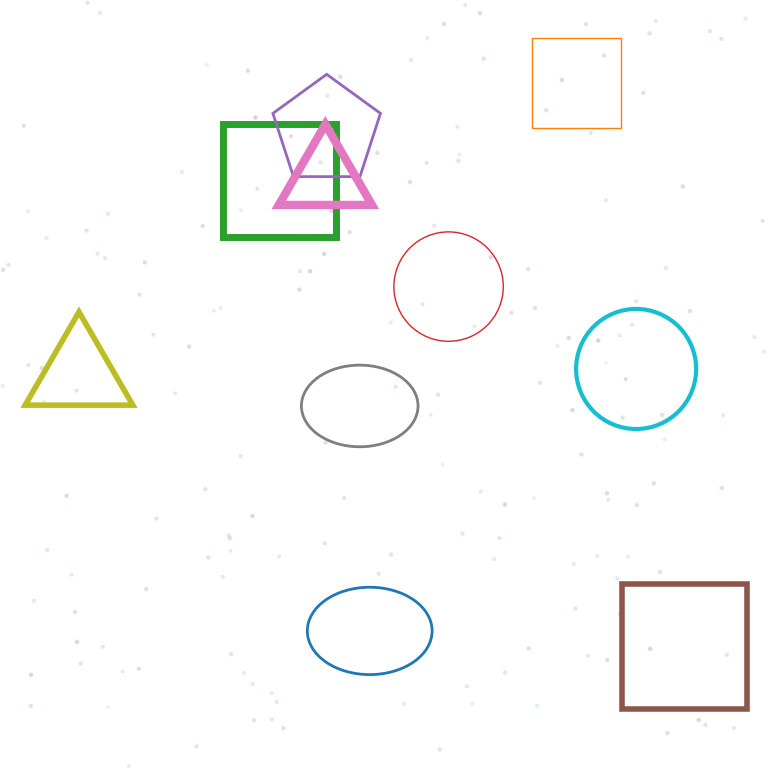[{"shape": "oval", "thickness": 1, "radius": 0.41, "center": [0.48, 0.181]}, {"shape": "square", "thickness": 0.5, "radius": 0.29, "center": [0.749, 0.892]}, {"shape": "square", "thickness": 2.5, "radius": 0.37, "center": [0.363, 0.765]}, {"shape": "circle", "thickness": 0.5, "radius": 0.36, "center": [0.583, 0.628]}, {"shape": "pentagon", "thickness": 1, "radius": 0.37, "center": [0.424, 0.83]}, {"shape": "square", "thickness": 2, "radius": 0.41, "center": [0.889, 0.161]}, {"shape": "triangle", "thickness": 3, "radius": 0.35, "center": [0.423, 0.769]}, {"shape": "oval", "thickness": 1, "radius": 0.38, "center": [0.467, 0.473]}, {"shape": "triangle", "thickness": 2, "radius": 0.4, "center": [0.103, 0.514]}, {"shape": "circle", "thickness": 1.5, "radius": 0.39, "center": [0.826, 0.521]}]